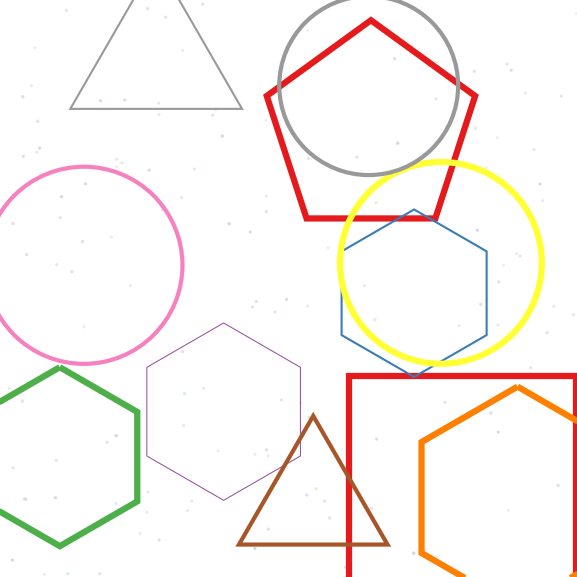[{"shape": "square", "thickness": 3, "radius": 0.98, "center": [0.801, 0.152]}, {"shape": "pentagon", "thickness": 3, "radius": 0.95, "center": [0.642, 0.774]}, {"shape": "hexagon", "thickness": 1, "radius": 0.72, "center": [0.717, 0.491]}, {"shape": "hexagon", "thickness": 3, "radius": 0.77, "center": [0.104, 0.208]}, {"shape": "hexagon", "thickness": 0.5, "radius": 0.77, "center": [0.387, 0.286]}, {"shape": "hexagon", "thickness": 3, "radius": 0.96, "center": [0.896, 0.138]}, {"shape": "circle", "thickness": 3, "radius": 0.87, "center": [0.764, 0.544]}, {"shape": "triangle", "thickness": 2, "radius": 0.74, "center": [0.542, 0.13]}, {"shape": "circle", "thickness": 2, "radius": 0.85, "center": [0.145, 0.54]}, {"shape": "circle", "thickness": 2, "radius": 0.77, "center": [0.638, 0.851]}, {"shape": "triangle", "thickness": 1, "radius": 0.86, "center": [0.27, 0.896]}]